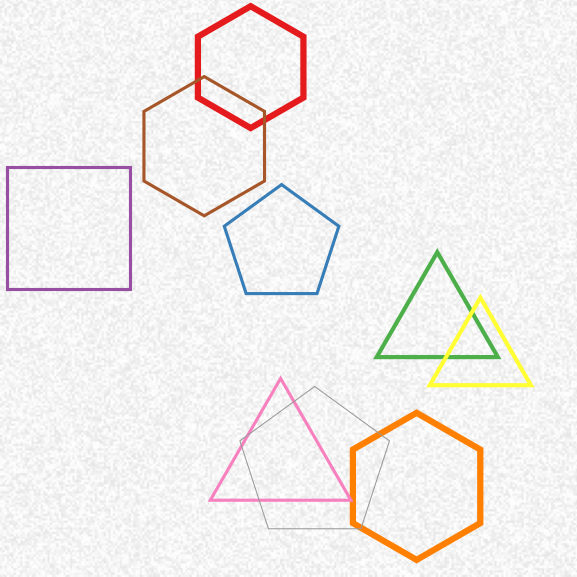[{"shape": "hexagon", "thickness": 3, "radius": 0.53, "center": [0.434, 0.883]}, {"shape": "pentagon", "thickness": 1.5, "radius": 0.52, "center": [0.488, 0.575]}, {"shape": "triangle", "thickness": 2, "radius": 0.61, "center": [0.757, 0.441]}, {"shape": "square", "thickness": 1.5, "radius": 0.53, "center": [0.118, 0.604]}, {"shape": "hexagon", "thickness": 3, "radius": 0.64, "center": [0.721, 0.157]}, {"shape": "triangle", "thickness": 2, "radius": 0.51, "center": [0.832, 0.383]}, {"shape": "hexagon", "thickness": 1.5, "radius": 0.6, "center": [0.354, 0.746]}, {"shape": "triangle", "thickness": 1.5, "radius": 0.7, "center": [0.486, 0.203]}, {"shape": "pentagon", "thickness": 0.5, "radius": 0.68, "center": [0.545, 0.194]}]